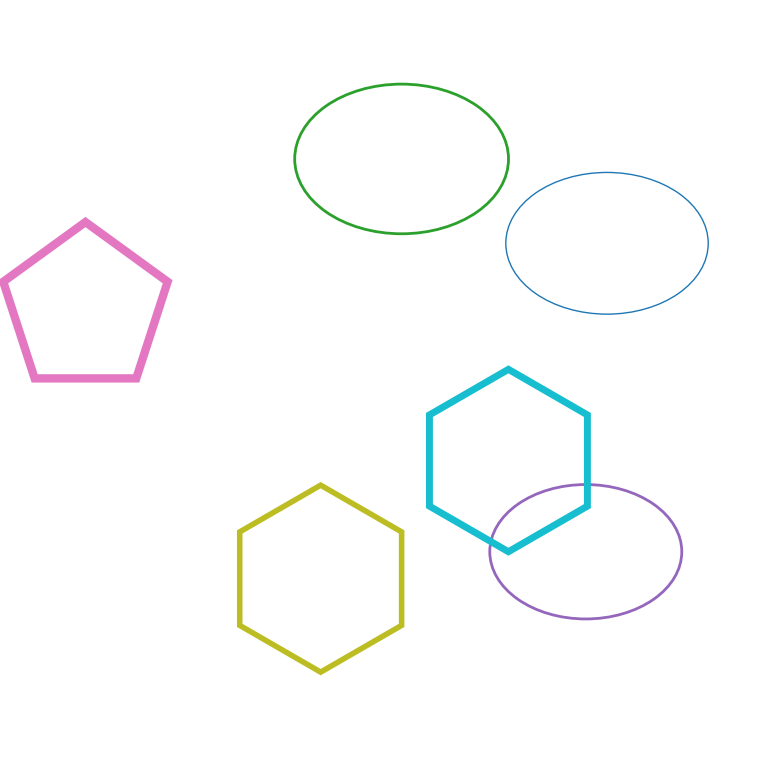[{"shape": "oval", "thickness": 0.5, "radius": 0.66, "center": [0.788, 0.684]}, {"shape": "oval", "thickness": 1, "radius": 0.69, "center": [0.522, 0.794]}, {"shape": "oval", "thickness": 1, "radius": 0.62, "center": [0.761, 0.283]}, {"shape": "pentagon", "thickness": 3, "radius": 0.56, "center": [0.111, 0.599]}, {"shape": "hexagon", "thickness": 2, "radius": 0.61, "center": [0.416, 0.249]}, {"shape": "hexagon", "thickness": 2.5, "radius": 0.59, "center": [0.66, 0.402]}]